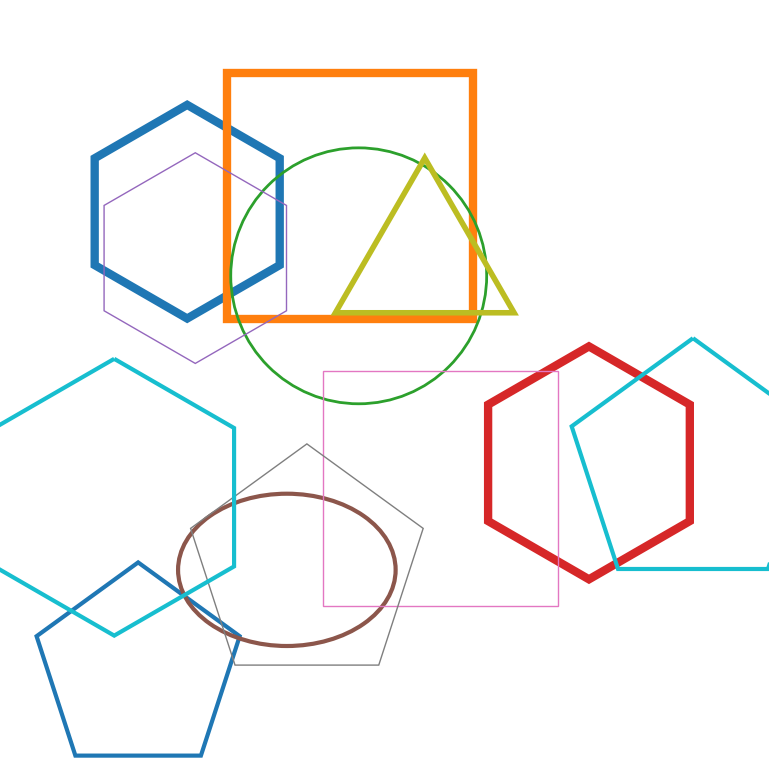[{"shape": "pentagon", "thickness": 1.5, "radius": 0.69, "center": [0.179, 0.131]}, {"shape": "hexagon", "thickness": 3, "radius": 0.69, "center": [0.243, 0.725]}, {"shape": "square", "thickness": 3, "radius": 0.8, "center": [0.455, 0.746]}, {"shape": "circle", "thickness": 1, "radius": 0.83, "center": [0.466, 0.642]}, {"shape": "hexagon", "thickness": 3, "radius": 0.76, "center": [0.765, 0.399]}, {"shape": "hexagon", "thickness": 0.5, "radius": 0.68, "center": [0.254, 0.665]}, {"shape": "oval", "thickness": 1.5, "radius": 0.71, "center": [0.373, 0.26]}, {"shape": "square", "thickness": 0.5, "radius": 0.76, "center": [0.572, 0.366]}, {"shape": "pentagon", "thickness": 0.5, "radius": 0.79, "center": [0.399, 0.265]}, {"shape": "triangle", "thickness": 2, "radius": 0.67, "center": [0.552, 0.661]}, {"shape": "pentagon", "thickness": 1.5, "radius": 0.83, "center": [0.9, 0.395]}, {"shape": "hexagon", "thickness": 1.5, "radius": 0.9, "center": [0.148, 0.354]}]